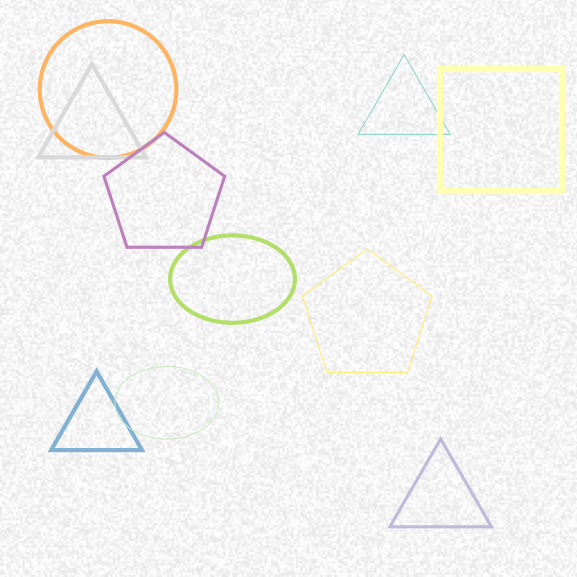[{"shape": "triangle", "thickness": 0.5, "radius": 0.46, "center": [0.7, 0.812]}, {"shape": "square", "thickness": 3, "radius": 0.53, "center": [0.868, 0.774]}, {"shape": "triangle", "thickness": 1.5, "radius": 0.51, "center": [0.763, 0.138]}, {"shape": "triangle", "thickness": 2, "radius": 0.45, "center": [0.167, 0.265]}, {"shape": "circle", "thickness": 2, "radius": 0.59, "center": [0.187, 0.844]}, {"shape": "oval", "thickness": 2, "radius": 0.54, "center": [0.403, 0.516]}, {"shape": "triangle", "thickness": 2, "radius": 0.54, "center": [0.159, 0.781]}, {"shape": "pentagon", "thickness": 1.5, "radius": 0.55, "center": [0.284, 0.66]}, {"shape": "oval", "thickness": 0.5, "radius": 0.45, "center": [0.289, 0.302]}, {"shape": "pentagon", "thickness": 0.5, "radius": 0.59, "center": [0.636, 0.45]}]